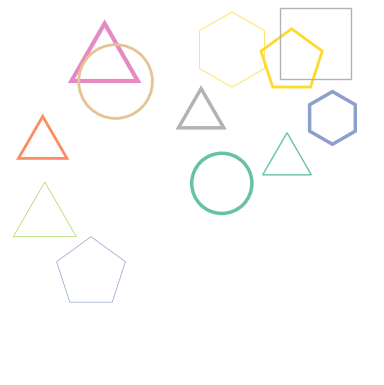[{"shape": "triangle", "thickness": 1, "radius": 0.36, "center": [0.746, 0.582]}, {"shape": "circle", "thickness": 2.5, "radius": 0.39, "center": [0.576, 0.524]}, {"shape": "triangle", "thickness": 2, "radius": 0.36, "center": [0.111, 0.625]}, {"shape": "pentagon", "thickness": 0.5, "radius": 0.47, "center": [0.236, 0.291]}, {"shape": "hexagon", "thickness": 2.5, "radius": 0.34, "center": [0.864, 0.694]}, {"shape": "triangle", "thickness": 3, "radius": 0.5, "center": [0.272, 0.839]}, {"shape": "triangle", "thickness": 0.5, "radius": 0.47, "center": [0.116, 0.433]}, {"shape": "pentagon", "thickness": 2, "radius": 0.42, "center": [0.758, 0.841]}, {"shape": "hexagon", "thickness": 0.5, "radius": 0.49, "center": [0.603, 0.871]}, {"shape": "circle", "thickness": 2, "radius": 0.48, "center": [0.3, 0.788]}, {"shape": "triangle", "thickness": 2.5, "radius": 0.34, "center": [0.522, 0.702]}, {"shape": "square", "thickness": 1, "radius": 0.46, "center": [0.819, 0.887]}]